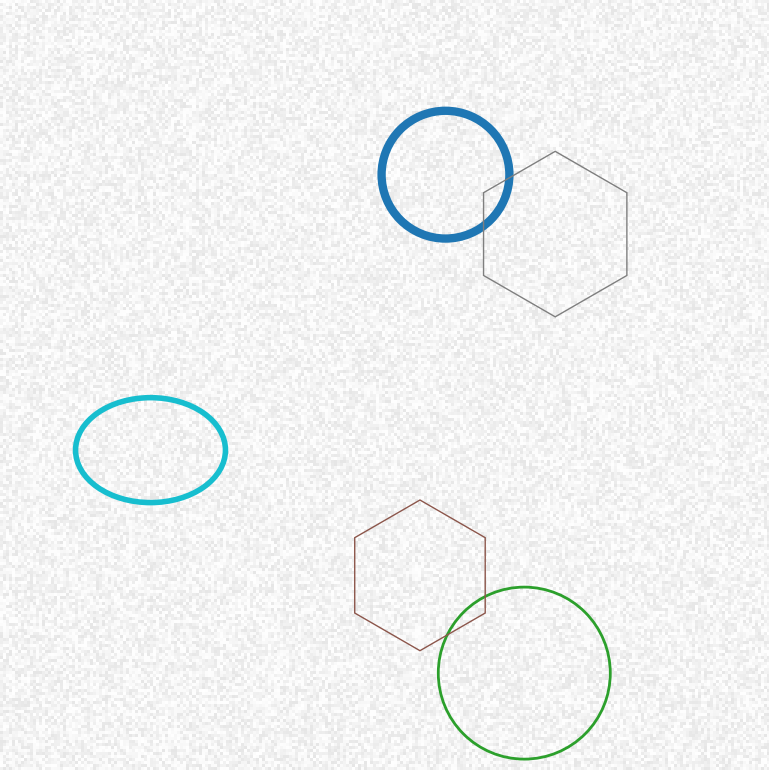[{"shape": "circle", "thickness": 3, "radius": 0.41, "center": [0.579, 0.773]}, {"shape": "circle", "thickness": 1, "radius": 0.56, "center": [0.681, 0.126]}, {"shape": "hexagon", "thickness": 0.5, "radius": 0.49, "center": [0.545, 0.253]}, {"shape": "hexagon", "thickness": 0.5, "radius": 0.54, "center": [0.721, 0.696]}, {"shape": "oval", "thickness": 2, "radius": 0.49, "center": [0.195, 0.415]}]